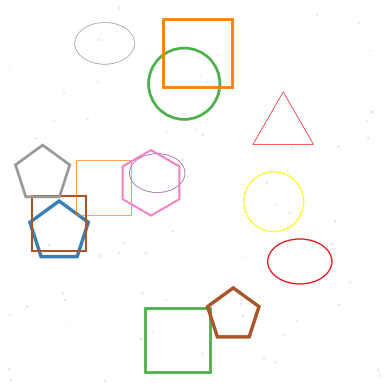[{"shape": "triangle", "thickness": 0.5, "radius": 0.45, "center": [0.736, 0.67]}, {"shape": "oval", "thickness": 1, "radius": 0.42, "center": [0.779, 0.321]}, {"shape": "pentagon", "thickness": 2.5, "radius": 0.4, "center": [0.154, 0.398]}, {"shape": "square", "thickness": 2, "radius": 0.42, "center": [0.461, 0.117]}, {"shape": "circle", "thickness": 2, "radius": 0.46, "center": [0.478, 0.783]}, {"shape": "oval", "thickness": 0.5, "radius": 0.36, "center": [0.408, 0.55]}, {"shape": "square", "thickness": 2, "radius": 0.45, "center": [0.514, 0.863]}, {"shape": "square", "thickness": 0.5, "radius": 0.36, "center": [0.269, 0.514]}, {"shape": "circle", "thickness": 1, "radius": 0.39, "center": [0.711, 0.476]}, {"shape": "pentagon", "thickness": 2.5, "radius": 0.35, "center": [0.606, 0.182]}, {"shape": "square", "thickness": 1.5, "radius": 0.36, "center": [0.153, 0.42]}, {"shape": "hexagon", "thickness": 1.5, "radius": 0.43, "center": [0.392, 0.525]}, {"shape": "pentagon", "thickness": 2, "radius": 0.37, "center": [0.111, 0.549]}, {"shape": "oval", "thickness": 0.5, "radius": 0.39, "center": [0.272, 0.887]}]